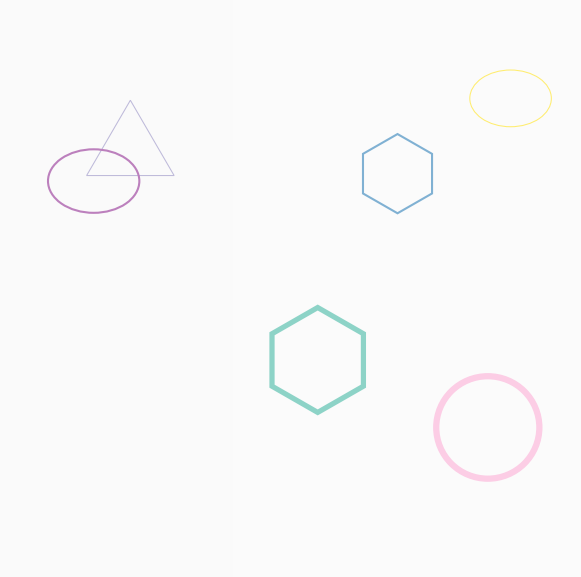[{"shape": "hexagon", "thickness": 2.5, "radius": 0.45, "center": [0.547, 0.376]}, {"shape": "triangle", "thickness": 0.5, "radius": 0.43, "center": [0.224, 0.739]}, {"shape": "hexagon", "thickness": 1, "radius": 0.34, "center": [0.684, 0.698]}, {"shape": "circle", "thickness": 3, "radius": 0.44, "center": [0.839, 0.259]}, {"shape": "oval", "thickness": 1, "radius": 0.39, "center": [0.161, 0.686]}, {"shape": "oval", "thickness": 0.5, "radius": 0.35, "center": [0.878, 0.829]}]